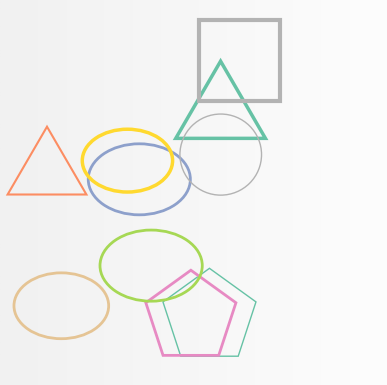[{"shape": "triangle", "thickness": 2.5, "radius": 0.67, "center": [0.569, 0.707]}, {"shape": "pentagon", "thickness": 1, "radius": 0.63, "center": [0.541, 0.177]}, {"shape": "triangle", "thickness": 1.5, "radius": 0.59, "center": [0.121, 0.553]}, {"shape": "oval", "thickness": 2, "radius": 0.66, "center": [0.36, 0.534]}, {"shape": "pentagon", "thickness": 2, "radius": 0.61, "center": [0.493, 0.176]}, {"shape": "oval", "thickness": 2, "radius": 0.66, "center": [0.39, 0.31]}, {"shape": "oval", "thickness": 2.5, "radius": 0.58, "center": [0.329, 0.583]}, {"shape": "oval", "thickness": 2, "radius": 0.61, "center": [0.158, 0.206]}, {"shape": "circle", "thickness": 1, "radius": 0.53, "center": [0.57, 0.598]}, {"shape": "square", "thickness": 3, "radius": 0.52, "center": [0.619, 0.843]}]